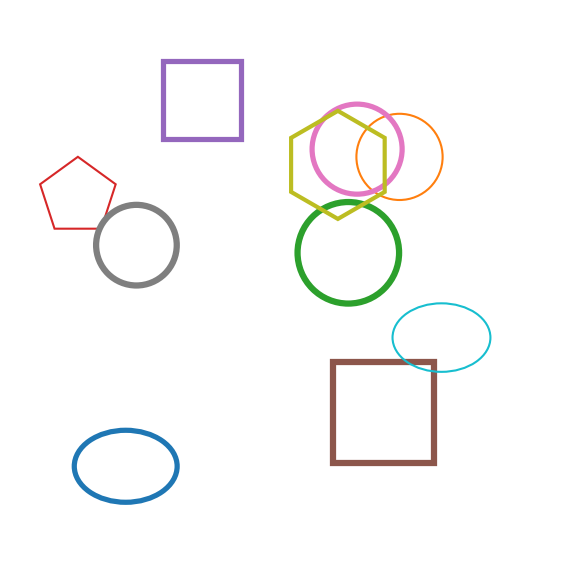[{"shape": "oval", "thickness": 2.5, "radius": 0.45, "center": [0.218, 0.192]}, {"shape": "circle", "thickness": 1, "radius": 0.37, "center": [0.692, 0.727]}, {"shape": "circle", "thickness": 3, "radius": 0.44, "center": [0.603, 0.561]}, {"shape": "pentagon", "thickness": 1, "radius": 0.34, "center": [0.135, 0.659]}, {"shape": "square", "thickness": 2.5, "radius": 0.34, "center": [0.35, 0.826]}, {"shape": "square", "thickness": 3, "radius": 0.44, "center": [0.663, 0.285]}, {"shape": "circle", "thickness": 2.5, "radius": 0.39, "center": [0.618, 0.741]}, {"shape": "circle", "thickness": 3, "radius": 0.35, "center": [0.236, 0.575]}, {"shape": "hexagon", "thickness": 2, "radius": 0.47, "center": [0.585, 0.714]}, {"shape": "oval", "thickness": 1, "radius": 0.42, "center": [0.764, 0.415]}]